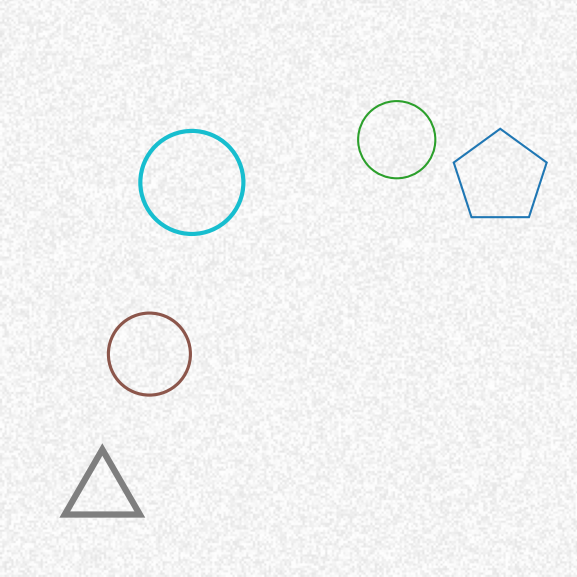[{"shape": "pentagon", "thickness": 1, "radius": 0.42, "center": [0.866, 0.692]}, {"shape": "circle", "thickness": 1, "radius": 0.33, "center": [0.687, 0.757]}, {"shape": "circle", "thickness": 1.5, "radius": 0.36, "center": [0.259, 0.386]}, {"shape": "triangle", "thickness": 3, "radius": 0.38, "center": [0.177, 0.146]}, {"shape": "circle", "thickness": 2, "radius": 0.45, "center": [0.332, 0.683]}]